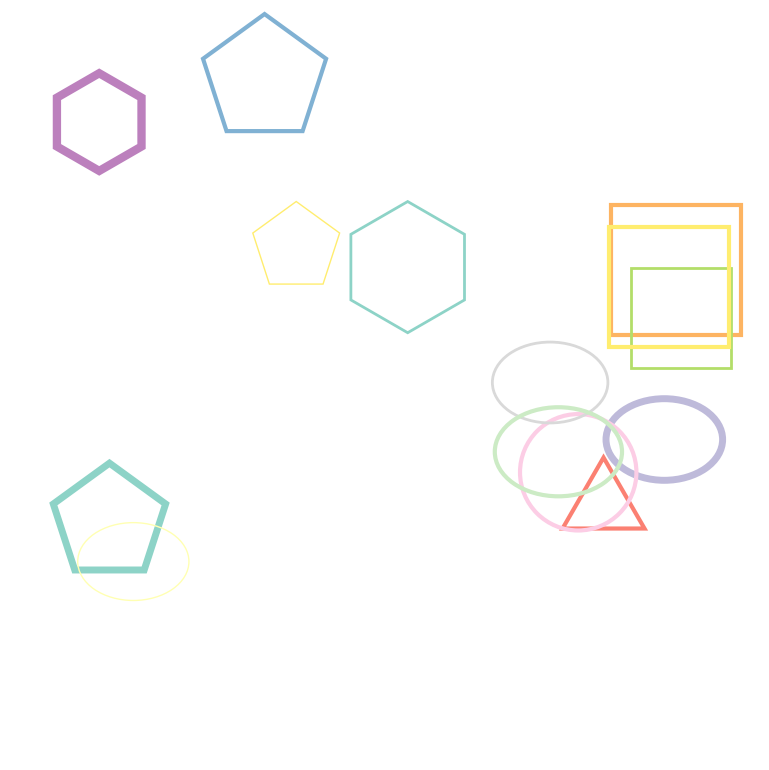[{"shape": "pentagon", "thickness": 2.5, "radius": 0.38, "center": [0.142, 0.322]}, {"shape": "hexagon", "thickness": 1, "radius": 0.43, "center": [0.529, 0.653]}, {"shape": "oval", "thickness": 0.5, "radius": 0.36, "center": [0.173, 0.271]}, {"shape": "oval", "thickness": 2.5, "radius": 0.38, "center": [0.863, 0.429]}, {"shape": "triangle", "thickness": 1.5, "radius": 0.31, "center": [0.784, 0.344]}, {"shape": "pentagon", "thickness": 1.5, "radius": 0.42, "center": [0.344, 0.898]}, {"shape": "square", "thickness": 1.5, "radius": 0.42, "center": [0.878, 0.65]}, {"shape": "square", "thickness": 1, "radius": 0.33, "center": [0.884, 0.587]}, {"shape": "circle", "thickness": 1.5, "radius": 0.38, "center": [0.751, 0.387]}, {"shape": "oval", "thickness": 1, "radius": 0.38, "center": [0.714, 0.503]}, {"shape": "hexagon", "thickness": 3, "radius": 0.32, "center": [0.129, 0.841]}, {"shape": "oval", "thickness": 1.5, "radius": 0.41, "center": [0.725, 0.413]}, {"shape": "square", "thickness": 1.5, "radius": 0.39, "center": [0.869, 0.627]}, {"shape": "pentagon", "thickness": 0.5, "radius": 0.3, "center": [0.385, 0.679]}]